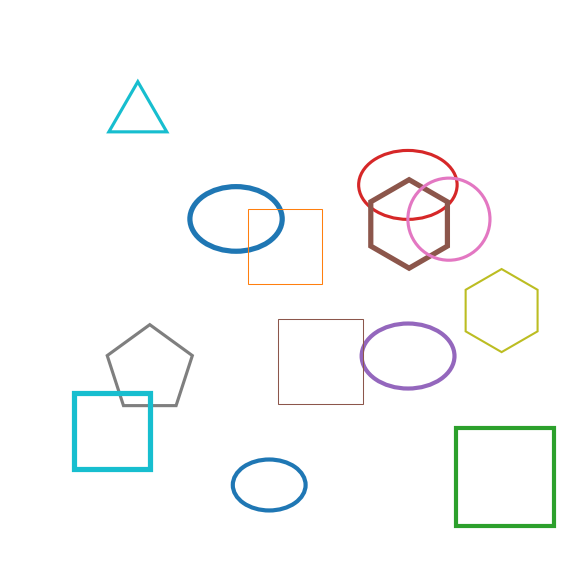[{"shape": "oval", "thickness": 2.5, "radius": 0.4, "center": [0.409, 0.62]}, {"shape": "oval", "thickness": 2, "radius": 0.32, "center": [0.466, 0.159]}, {"shape": "square", "thickness": 0.5, "radius": 0.32, "center": [0.493, 0.572]}, {"shape": "square", "thickness": 2, "radius": 0.42, "center": [0.875, 0.173]}, {"shape": "oval", "thickness": 1.5, "radius": 0.43, "center": [0.706, 0.679]}, {"shape": "oval", "thickness": 2, "radius": 0.4, "center": [0.707, 0.383]}, {"shape": "hexagon", "thickness": 2.5, "radius": 0.38, "center": [0.708, 0.611]}, {"shape": "square", "thickness": 0.5, "radius": 0.37, "center": [0.554, 0.374]}, {"shape": "circle", "thickness": 1.5, "radius": 0.36, "center": [0.777, 0.62]}, {"shape": "pentagon", "thickness": 1.5, "radius": 0.39, "center": [0.259, 0.359]}, {"shape": "hexagon", "thickness": 1, "radius": 0.36, "center": [0.869, 0.461]}, {"shape": "triangle", "thickness": 1.5, "radius": 0.29, "center": [0.239, 0.8]}, {"shape": "square", "thickness": 2.5, "radius": 0.33, "center": [0.194, 0.253]}]